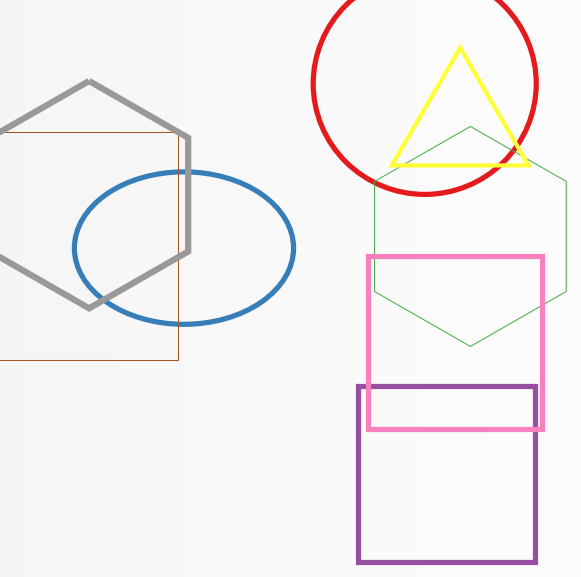[{"shape": "circle", "thickness": 2.5, "radius": 0.96, "center": [0.731, 0.854]}, {"shape": "oval", "thickness": 2.5, "radius": 0.94, "center": [0.317, 0.57]}, {"shape": "hexagon", "thickness": 0.5, "radius": 0.95, "center": [0.809, 0.59]}, {"shape": "square", "thickness": 2.5, "radius": 0.76, "center": [0.768, 0.178]}, {"shape": "triangle", "thickness": 2, "radius": 0.68, "center": [0.792, 0.781]}, {"shape": "square", "thickness": 0.5, "radius": 0.99, "center": [0.109, 0.573]}, {"shape": "square", "thickness": 2.5, "radius": 0.75, "center": [0.783, 0.407]}, {"shape": "hexagon", "thickness": 3, "radius": 0.98, "center": [0.153, 0.662]}]